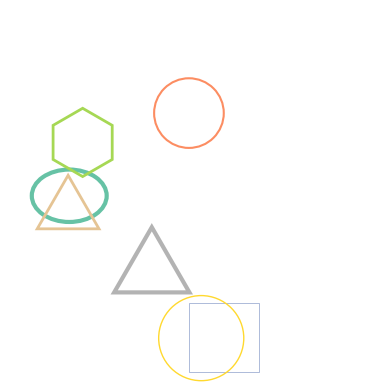[{"shape": "oval", "thickness": 3, "radius": 0.49, "center": [0.18, 0.492]}, {"shape": "circle", "thickness": 1.5, "radius": 0.45, "center": [0.491, 0.706]}, {"shape": "square", "thickness": 0.5, "radius": 0.45, "center": [0.581, 0.123]}, {"shape": "hexagon", "thickness": 2, "radius": 0.44, "center": [0.215, 0.63]}, {"shape": "circle", "thickness": 1, "radius": 0.55, "center": [0.523, 0.122]}, {"shape": "triangle", "thickness": 2, "radius": 0.46, "center": [0.177, 0.452]}, {"shape": "triangle", "thickness": 3, "radius": 0.56, "center": [0.394, 0.297]}]